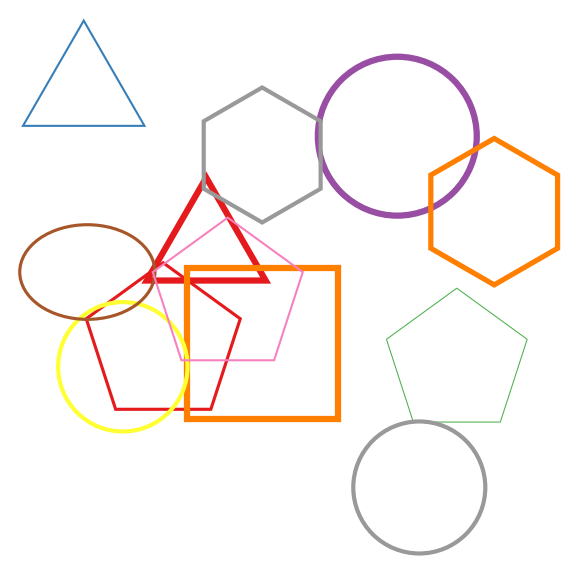[{"shape": "pentagon", "thickness": 1.5, "radius": 0.7, "center": [0.283, 0.404]}, {"shape": "triangle", "thickness": 3, "radius": 0.59, "center": [0.357, 0.573]}, {"shape": "triangle", "thickness": 1, "radius": 0.61, "center": [0.145, 0.842]}, {"shape": "pentagon", "thickness": 0.5, "radius": 0.64, "center": [0.791, 0.372]}, {"shape": "circle", "thickness": 3, "radius": 0.69, "center": [0.688, 0.763]}, {"shape": "hexagon", "thickness": 2.5, "radius": 0.63, "center": [0.856, 0.633]}, {"shape": "square", "thickness": 3, "radius": 0.66, "center": [0.454, 0.404]}, {"shape": "circle", "thickness": 2, "radius": 0.56, "center": [0.213, 0.364]}, {"shape": "oval", "thickness": 1.5, "radius": 0.59, "center": [0.151, 0.528]}, {"shape": "pentagon", "thickness": 1, "radius": 0.68, "center": [0.394, 0.486]}, {"shape": "circle", "thickness": 2, "radius": 0.57, "center": [0.726, 0.155]}, {"shape": "hexagon", "thickness": 2, "radius": 0.58, "center": [0.454, 0.731]}]